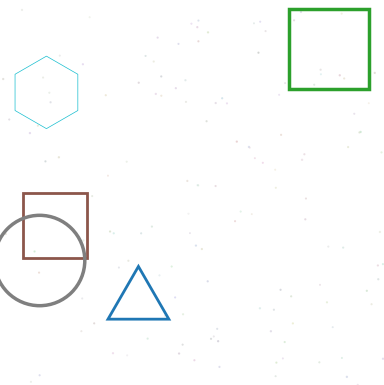[{"shape": "triangle", "thickness": 2, "radius": 0.46, "center": [0.36, 0.217]}, {"shape": "square", "thickness": 2.5, "radius": 0.52, "center": [0.855, 0.873]}, {"shape": "square", "thickness": 2, "radius": 0.42, "center": [0.143, 0.413]}, {"shape": "circle", "thickness": 2.5, "radius": 0.59, "center": [0.103, 0.323]}, {"shape": "hexagon", "thickness": 0.5, "radius": 0.47, "center": [0.121, 0.76]}]